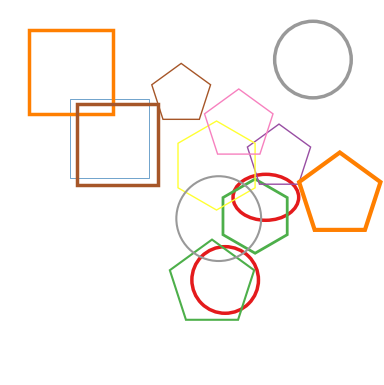[{"shape": "oval", "thickness": 2.5, "radius": 0.43, "center": [0.691, 0.488]}, {"shape": "circle", "thickness": 2.5, "radius": 0.43, "center": [0.585, 0.273]}, {"shape": "square", "thickness": 0.5, "radius": 0.51, "center": [0.284, 0.641]}, {"shape": "hexagon", "thickness": 2, "radius": 0.48, "center": [0.663, 0.439]}, {"shape": "pentagon", "thickness": 1.5, "radius": 0.58, "center": [0.551, 0.263]}, {"shape": "pentagon", "thickness": 1, "radius": 0.43, "center": [0.725, 0.591]}, {"shape": "pentagon", "thickness": 3, "radius": 0.56, "center": [0.883, 0.493]}, {"shape": "square", "thickness": 2.5, "radius": 0.54, "center": [0.184, 0.813]}, {"shape": "hexagon", "thickness": 1, "radius": 0.58, "center": [0.562, 0.57]}, {"shape": "square", "thickness": 2.5, "radius": 0.52, "center": [0.305, 0.624]}, {"shape": "pentagon", "thickness": 1, "radius": 0.4, "center": [0.471, 0.755]}, {"shape": "pentagon", "thickness": 1, "radius": 0.47, "center": [0.62, 0.675]}, {"shape": "circle", "thickness": 1.5, "radius": 0.55, "center": [0.568, 0.432]}, {"shape": "circle", "thickness": 2.5, "radius": 0.5, "center": [0.813, 0.845]}]